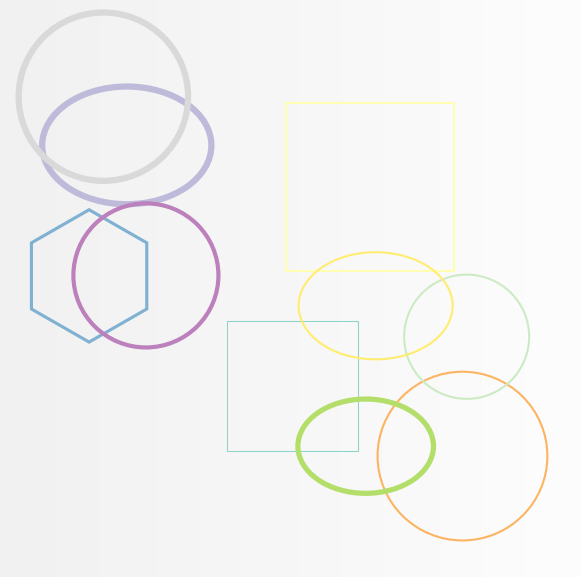[{"shape": "square", "thickness": 0.5, "radius": 0.56, "center": [0.504, 0.331]}, {"shape": "square", "thickness": 1, "radius": 0.73, "center": [0.637, 0.675]}, {"shape": "oval", "thickness": 3, "radius": 0.73, "center": [0.218, 0.747]}, {"shape": "hexagon", "thickness": 1.5, "radius": 0.57, "center": [0.153, 0.521]}, {"shape": "circle", "thickness": 1, "radius": 0.73, "center": [0.796, 0.209]}, {"shape": "oval", "thickness": 2.5, "radius": 0.58, "center": [0.629, 0.227]}, {"shape": "circle", "thickness": 3, "radius": 0.73, "center": [0.178, 0.832]}, {"shape": "circle", "thickness": 2, "radius": 0.62, "center": [0.251, 0.522]}, {"shape": "circle", "thickness": 1, "radius": 0.54, "center": [0.803, 0.416]}, {"shape": "oval", "thickness": 1, "radius": 0.66, "center": [0.646, 0.47]}]